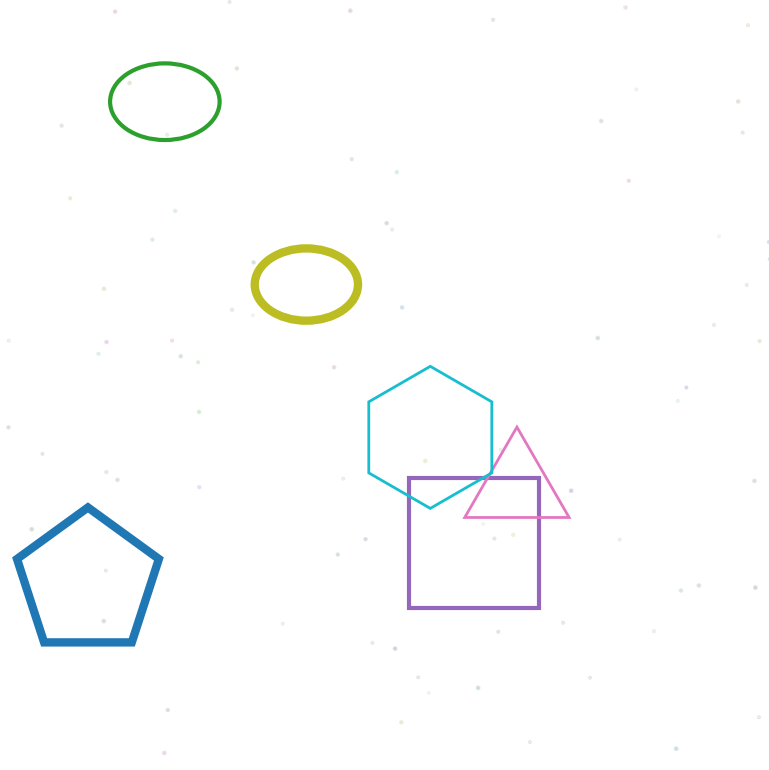[{"shape": "pentagon", "thickness": 3, "radius": 0.48, "center": [0.114, 0.244]}, {"shape": "oval", "thickness": 1.5, "radius": 0.36, "center": [0.214, 0.868]}, {"shape": "square", "thickness": 1.5, "radius": 0.42, "center": [0.616, 0.295]}, {"shape": "triangle", "thickness": 1, "radius": 0.39, "center": [0.671, 0.367]}, {"shape": "oval", "thickness": 3, "radius": 0.34, "center": [0.398, 0.63]}, {"shape": "hexagon", "thickness": 1, "radius": 0.46, "center": [0.559, 0.432]}]